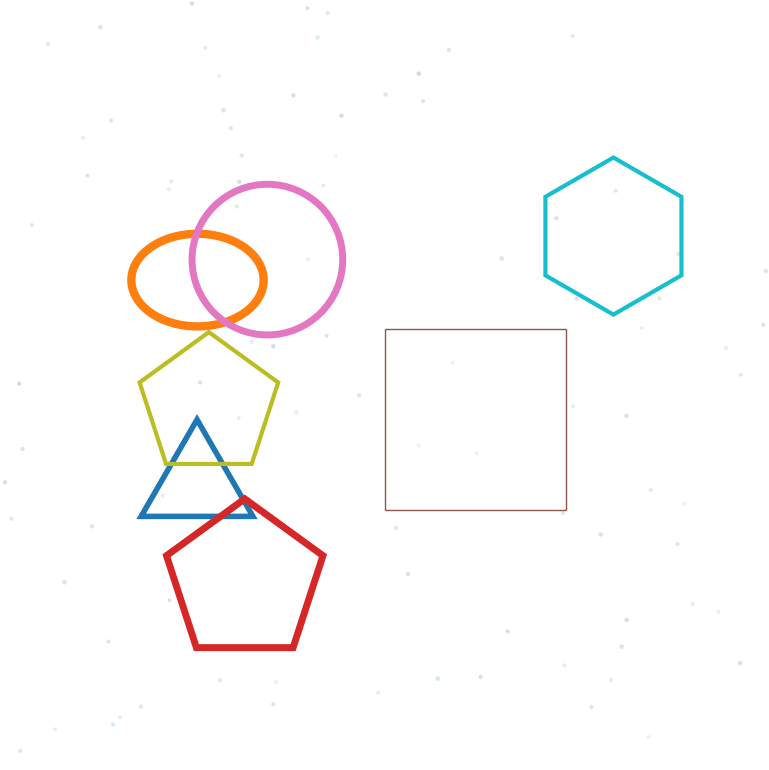[{"shape": "triangle", "thickness": 2, "radius": 0.42, "center": [0.256, 0.371]}, {"shape": "oval", "thickness": 3, "radius": 0.43, "center": [0.257, 0.636]}, {"shape": "pentagon", "thickness": 2.5, "radius": 0.53, "center": [0.318, 0.245]}, {"shape": "square", "thickness": 0.5, "radius": 0.59, "center": [0.617, 0.455]}, {"shape": "circle", "thickness": 2.5, "radius": 0.49, "center": [0.347, 0.663]}, {"shape": "pentagon", "thickness": 1.5, "radius": 0.47, "center": [0.271, 0.474]}, {"shape": "hexagon", "thickness": 1.5, "radius": 0.51, "center": [0.797, 0.693]}]